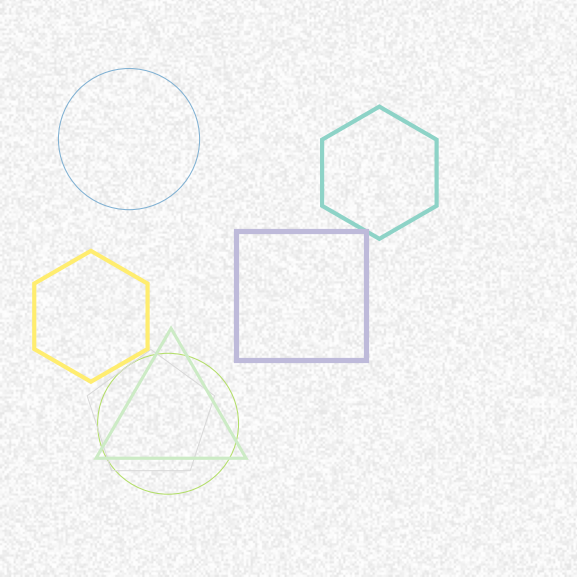[{"shape": "hexagon", "thickness": 2, "radius": 0.57, "center": [0.657, 0.7]}, {"shape": "square", "thickness": 2.5, "radius": 0.56, "center": [0.521, 0.487]}, {"shape": "circle", "thickness": 0.5, "radius": 0.61, "center": [0.223, 0.758]}, {"shape": "circle", "thickness": 0.5, "radius": 0.61, "center": [0.291, 0.265]}, {"shape": "pentagon", "thickness": 0.5, "radius": 0.58, "center": [0.261, 0.278]}, {"shape": "triangle", "thickness": 1.5, "radius": 0.75, "center": [0.296, 0.281]}, {"shape": "hexagon", "thickness": 2, "radius": 0.57, "center": [0.157, 0.451]}]